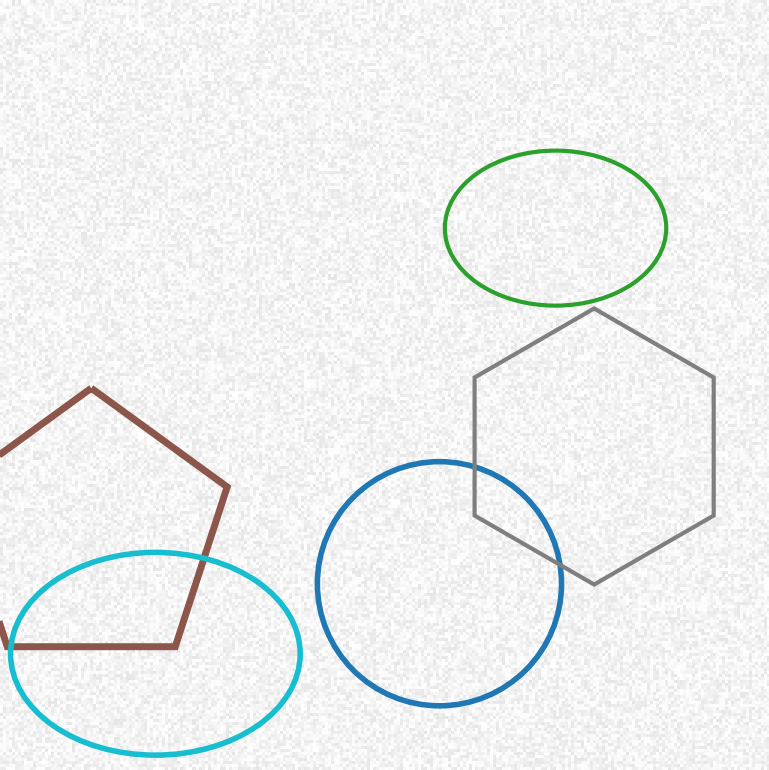[{"shape": "circle", "thickness": 2, "radius": 0.79, "center": [0.571, 0.242]}, {"shape": "oval", "thickness": 1.5, "radius": 0.72, "center": [0.721, 0.704]}, {"shape": "pentagon", "thickness": 2.5, "radius": 0.93, "center": [0.119, 0.31]}, {"shape": "hexagon", "thickness": 1.5, "radius": 0.9, "center": [0.772, 0.42]}, {"shape": "oval", "thickness": 2, "radius": 0.94, "center": [0.202, 0.151]}]